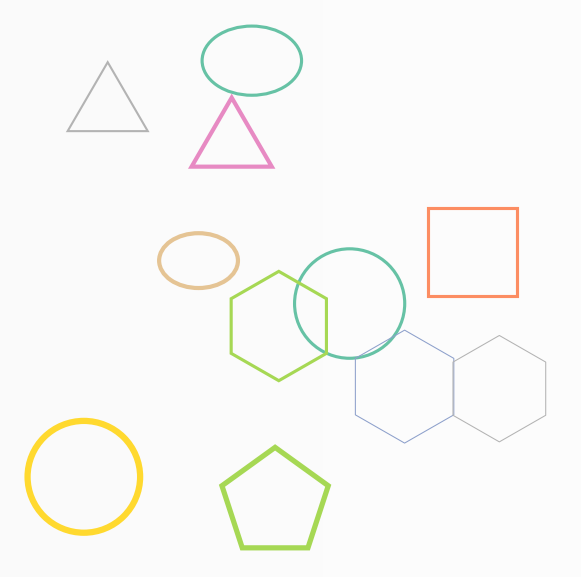[{"shape": "circle", "thickness": 1.5, "radius": 0.47, "center": [0.602, 0.474]}, {"shape": "oval", "thickness": 1.5, "radius": 0.43, "center": [0.433, 0.894]}, {"shape": "square", "thickness": 1.5, "radius": 0.38, "center": [0.813, 0.563]}, {"shape": "hexagon", "thickness": 0.5, "radius": 0.49, "center": [0.696, 0.33]}, {"shape": "triangle", "thickness": 2, "radius": 0.4, "center": [0.399, 0.75]}, {"shape": "hexagon", "thickness": 1.5, "radius": 0.47, "center": [0.48, 0.435]}, {"shape": "pentagon", "thickness": 2.5, "radius": 0.48, "center": [0.473, 0.128]}, {"shape": "circle", "thickness": 3, "radius": 0.48, "center": [0.144, 0.173]}, {"shape": "oval", "thickness": 2, "radius": 0.34, "center": [0.342, 0.548]}, {"shape": "triangle", "thickness": 1, "radius": 0.4, "center": [0.185, 0.812]}, {"shape": "hexagon", "thickness": 0.5, "radius": 0.46, "center": [0.859, 0.326]}]